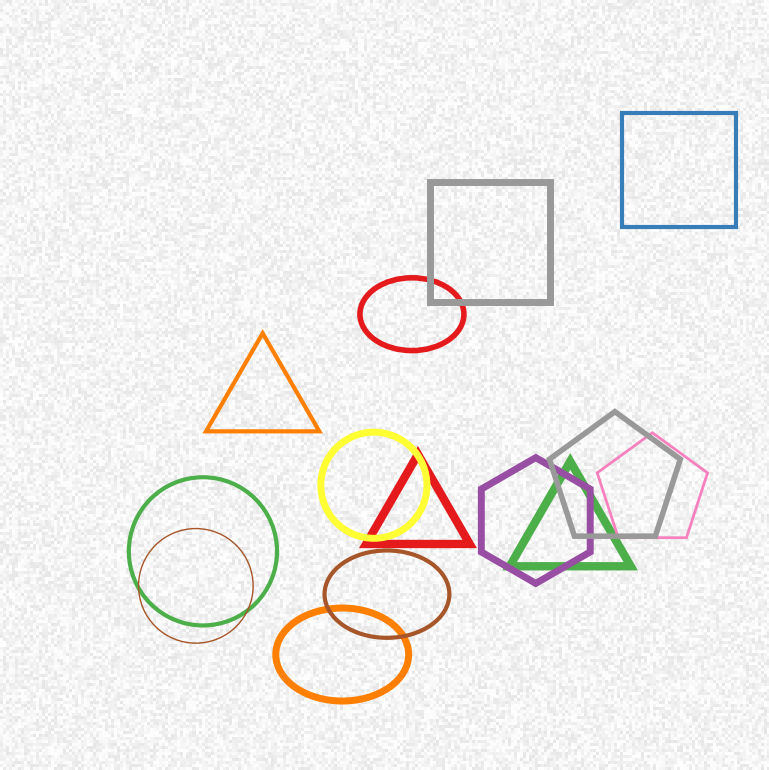[{"shape": "oval", "thickness": 2, "radius": 0.34, "center": [0.535, 0.592]}, {"shape": "triangle", "thickness": 3, "radius": 0.39, "center": [0.543, 0.332]}, {"shape": "square", "thickness": 1.5, "radius": 0.37, "center": [0.882, 0.779]}, {"shape": "triangle", "thickness": 3, "radius": 0.45, "center": [0.741, 0.31]}, {"shape": "circle", "thickness": 1.5, "radius": 0.48, "center": [0.264, 0.284]}, {"shape": "hexagon", "thickness": 2.5, "radius": 0.41, "center": [0.696, 0.324]}, {"shape": "oval", "thickness": 2.5, "radius": 0.43, "center": [0.444, 0.15]}, {"shape": "triangle", "thickness": 1.5, "radius": 0.42, "center": [0.341, 0.482]}, {"shape": "circle", "thickness": 2.5, "radius": 0.34, "center": [0.486, 0.37]}, {"shape": "circle", "thickness": 0.5, "radius": 0.37, "center": [0.254, 0.239]}, {"shape": "oval", "thickness": 1.5, "radius": 0.41, "center": [0.503, 0.228]}, {"shape": "pentagon", "thickness": 1, "radius": 0.38, "center": [0.847, 0.363]}, {"shape": "pentagon", "thickness": 2, "radius": 0.45, "center": [0.799, 0.376]}, {"shape": "square", "thickness": 2.5, "radius": 0.39, "center": [0.636, 0.686]}]